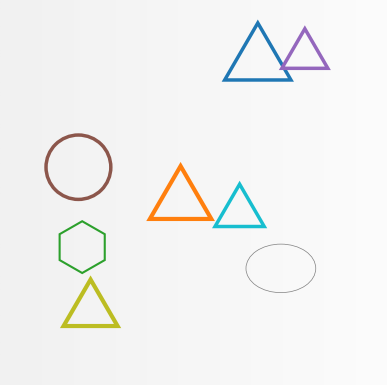[{"shape": "triangle", "thickness": 2.5, "radius": 0.49, "center": [0.665, 0.842]}, {"shape": "triangle", "thickness": 3, "radius": 0.46, "center": [0.466, 0.477]}, {"shape": "hexagon", "thickness": 1.5, "radius": 0.34, "center": [0.212, 0.358]}, {"shape": "triangle", "thickness": 2.5, "radius": 0.34, "center": [0.787, 0.857]}, {"shape": "circle", "thickness": 2.5, "radius": 0.42, "center": [0.202, 0.566]}, {"shape": "oval", "thickness": 0.5, "radius": 0.45, "center": [0.725, 0.303]}, {"shape": "triangle", "thickness": 3, "radius": 0.4, "center": [0.234, 0.193]}, {"shape": "triangle", "thickness": 2.5, "radius": 0.37, "center": [0.618, 0.448]}]